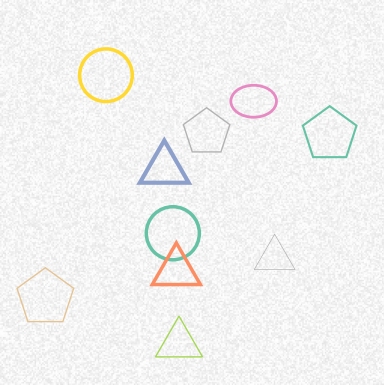[{"shape": "circle", "thickness": 2.5, "radius": 0.34, "center": [0.449, 0.394]}, {"shape": "pentagon", "thickness": 1.5, "radius": 0.37, "center": [0.856, 0.651]}, {"shape": "triangle", "thickness": 2.5, "radius": 0.36, "center": [0.458, 0.297]}, {"shape": "triangle", "thickness": 3, "radius": 0.37, "center": [0.427, 0.562]}, {"shape": "oval", "thickness": 2, "radius": 0.3, "center": [0.659, 0.737]}, {"shape": "triangle", "thickness": 1, "radius": 0.35, "center": [0.465, 0.108]}, {"shape": "circle", "thickness": 2.5, "radius": 0.34, "center": [0.275, 0.805]}, {"shape": "pentagon", "thickness": 1, "radius": 0.39, "center": [0.118, 0.227]}, {"shape": "triangle", "thickness": 0.5, "radius": 0.31, "center": [0.713, 0.33]}, {"shape": "pentagon", "thickness": 1, "radius": 0.32, "center": [0.537, 0.657]}]